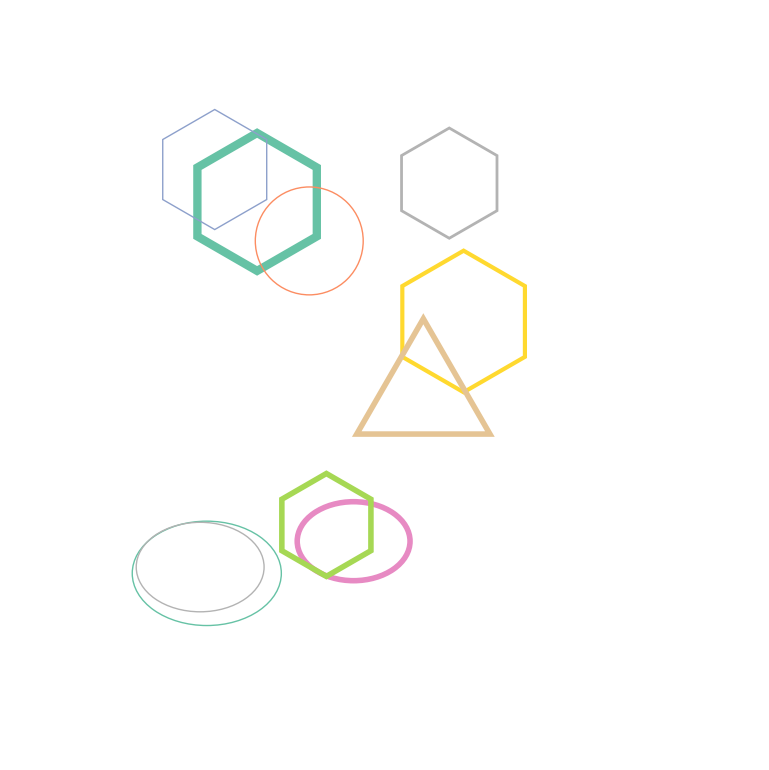[{"shape": "oval", "thickness": 0.5, "radius": 0.48, "center": [0.269, 0.255]}, {"shape": "hexagon", "thickness": 3, "radius": 0.45, "center": [0.334, 0.738]}, {"shape": "circle", "thickness": 0.5, "radius": 0.35, "center": [0.402, 0.687]}, {"shape": "hexagon", "thickness": 0.5, "radius": 0.39, "center": [0.279, 0.78]}, {"shape": "oval", "thickness": 2, "radius": 0.37, "center": [0.459, 0.297]}, {"shape": "hexagon", "thickness": 2, "radius": 0.33, "center": [0.424, 0.318]}, {"shape": "hexagon", "thickness": 1.5, "radius": 0.46, "center": [0.602, 0.583]}, {"shape": "triangle", "thickness": 2, "radius": 0.5, "center": [0.55, 0.486]}, {"shape": "hexagon", "thickness": 1, "radius": 0.36, "center": [0.583, 0.762]}, {"shape": "oval", "thickness": 0.5, "radius": 0.42, "center": [0.26, 0.264]}]